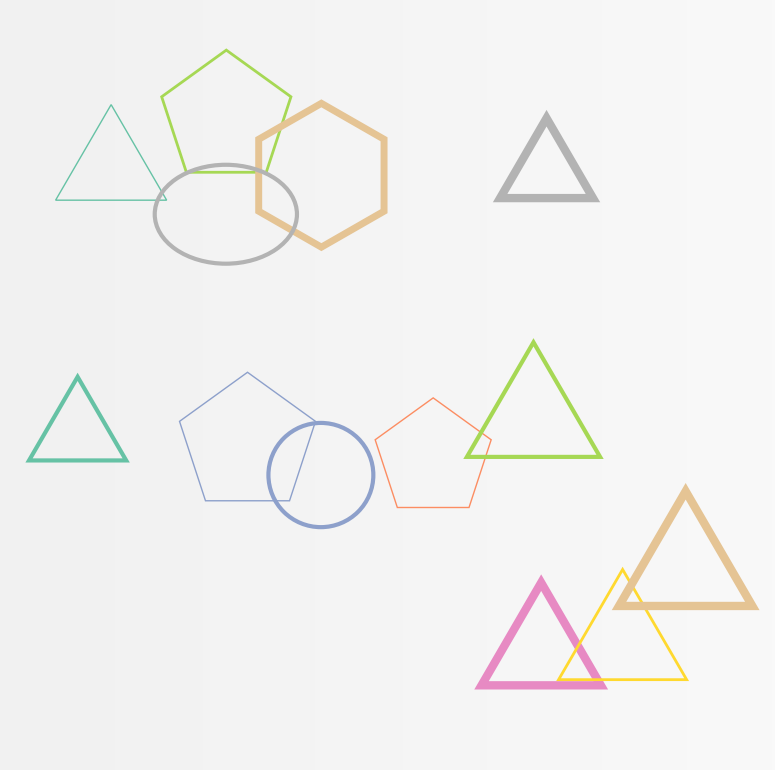[{"shape": "triangle", "thickness": 0.5, "radius": 0.41, "center": [0.143, 0.781]}, {"shape": "triangle", "thickness": 1.5, "radius": 0.36, "center": [0.1, 0.438]}, {"shape": "pentagon", "thickness": 0.5, "radius": 0.39, "center": [0.559, 0.405]}, {"shape": "circle", "thickness": 1.5, "radius": 0.34, "center": [0.414, 0.383]}, {"shape": "pentagon", "thickness": 0.5, "radius": 0.46, "center": [0.319, 0.424]}, {"shape": "triangle", "thickness": 3, "radius": 0.44, "center": [0.698, 0.154]}, {"shape": "pentagon", "thickness": 1, "radius": 0.44, "center": [0.292, 0.847]}, {"shape": "triangle", "thickness": 1.5, "radius": 0.5, "center": [0.688, 0.456]}, {"shape": "triangle", "thickness": 1, "radius": 0.48, "center": [0.803, 0.165]}, {"shape": "hexagon", "thickness": 2.5, "radius": 0.47, "center": [0.415, 0.772]}, {"shape": "triangle", "thickness": 3, "radius": 0.5, "center": [0.885, 0.263]}, {"shape": "triangle", "thickness": 3, "radius": 0.35, "center": [0.705, 0.777]}, {"shape": "oval", "thickness": 1.5, "radius": 0.46, "center": [0.291, 0.722]}]